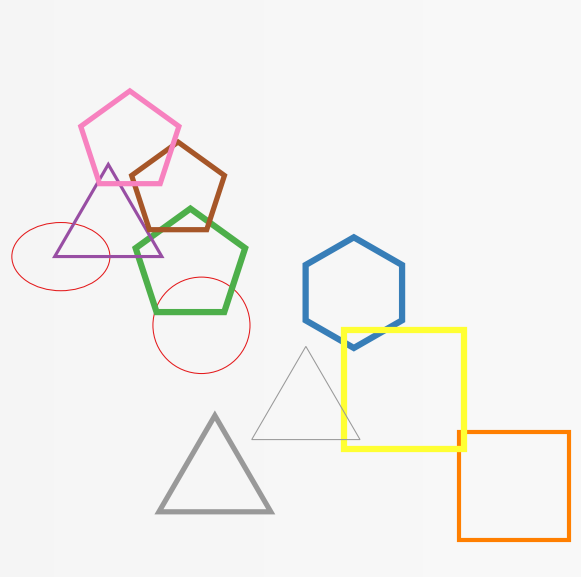[{"shape": "circle", "thickness": 0.5, "radius": 0.42, "center": [0.347, 0.436]}, {"shape": "oval", "thickness": 0.5, "radius": 0.42, "center": [0.105, 0.555]}, {"shape": "hexagon", "thickness": 3, "radius": 0.48, "center": [0.609, 0.492]}, {"shape": "pentagon", "thickness": 3, "radius": 0.5, "center": [0.328, 0.539]}, {"shape": "triangle", "thickness": 1.5, "radius": 0.53, "center": [0.186, 0.608]}, {"shape": "square", "thickness": 2, "radius": 0.47, "center": [0.884, 0.158]}, {"shape": "square", "thickness": 3, "radius": 0.52, "center": [0.695, 0.324]}, {"shape": "pentagon", "thickness": 2.5, "radius": 0.42, "center": [0.306, 0.669]}, {"shape": "pentagon", "thickness": 2.5, "radius": 0.44, "center": [0.223, 0.753]}, {"shape": "triangle", "thickness": 0.5, "radius": 0.54, "center": [0.526, 0.292]}, {"shape": "triangle", "thickness": 2.5, "radius": 0.56, "center": [0.37, 0.168]}]